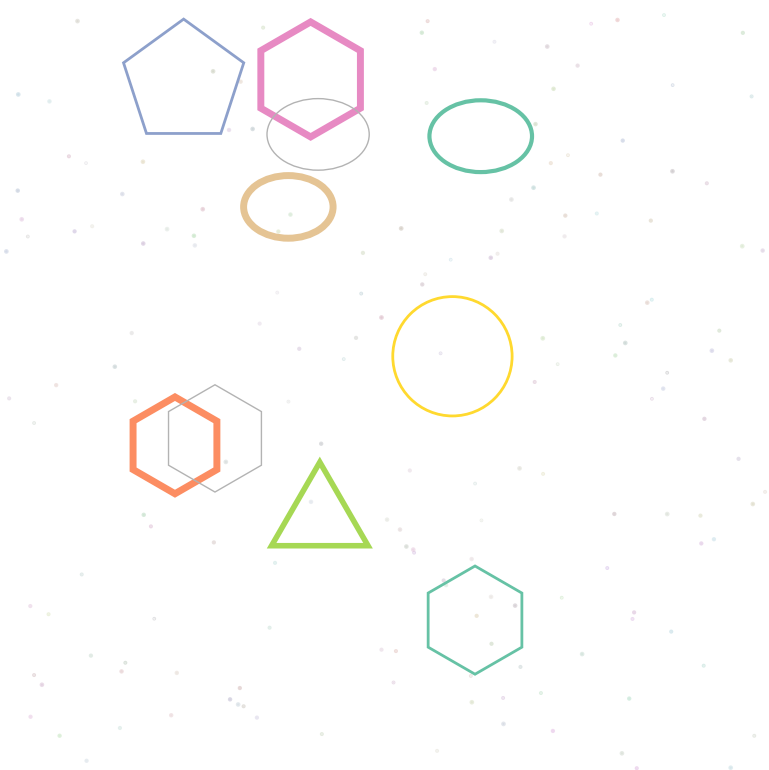[{"shape": "oval", "thickness": 1.5, "radius": 0.33, "center": [0.624, 0.823]}, {"shape": "hexagon", "thickness": 1, "radius": 0.35, "center": [0.617, 0.195]}, {"shape": "hexagon", "thickness": 2.5, "radius": 0.31, "center": [0.227, 0.422]}, {"shape": "pentagon", "thickness": 1, "radius": 0.41, "center": [0.238, 0.893]}, {"shape": "hexagon", "thickness": 2.5, "radius": 0.37, "center": [0.403, 0.897]}, {"shape": "triangle", "thickness": 2, "radius": 0.36, "center": [0.415, 0.327]}, {"shape": "circle", "thickness": 1, "radius": 0.39, "center": [0.588, 0.537]}, {"shape": "oval", "thickness": 2.5, "radius": 0.29, "center": [0.374, 0.731]}, {"shape": "hexagon", "thickness": 0.5, "radius": 0.35, "center": [0.279, 0.431]}, {"shape": "oval", "thickness": 0.5, "radius": 0.33, "center": [0.413, 0.825]}]